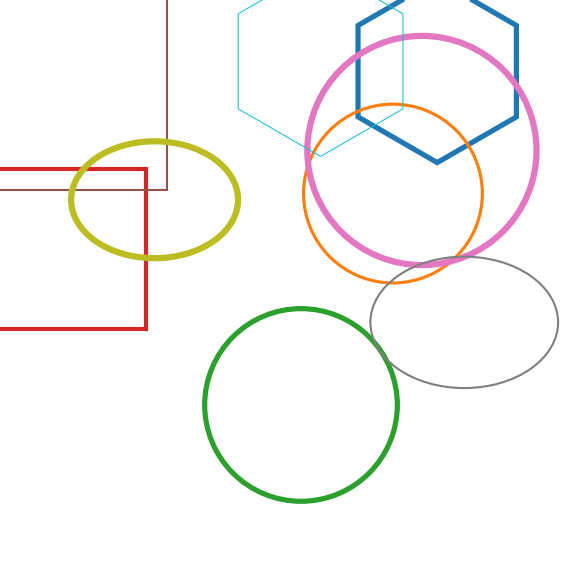[{"shape": "hexagon", "thickness": 2.5, "radius": 0.79, "center": [0.757, 0.876]}, {"shape": "circle", "thickness": 1.5, "radius": 0.77, "center": [0.68, 0.664]}, {"shape": "circle", "thickness": 2.5, "radius": 0.83, "center": [0.521, 0.298]}, {"shape": "square", "thickness": 2, "radius": 0.7, "center": [0.114, 0.568]}, {"shape": "square", "thickness": 1, "radius": 0.88, "center": [0.112, 0.847]}, {"shape": "circle", "thickness": 3, "radius": 0.99, "center": [0.731, 0.739]}, {"shape": "oval", "thickness": 1, "radius": 0.81, "center": [0.804, 0.441]}, {"shape": "oval", "thickness": 3, "radius": 0.72, "center": [0.268, 0.653]}, {"shape": "hexagon", "thickness": 0.5, "radius": 0.82, "center": [0.555, 0.893]}]